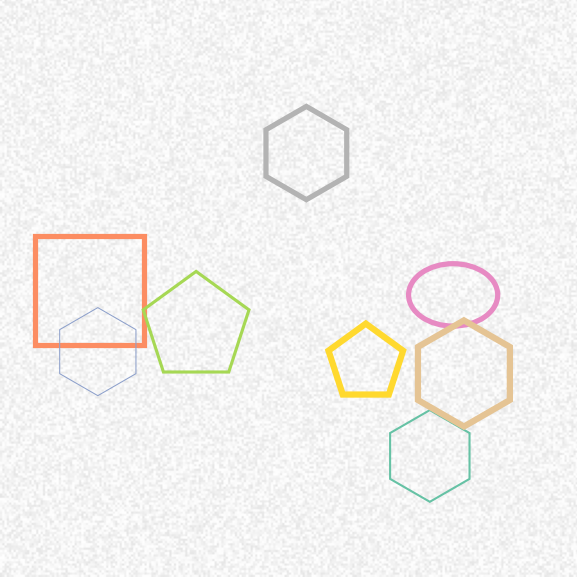[{"shape": "hexagon", "thickness": 1, "radius": 0.4, "center": [0.744, 0.21]}, {"shape": "square", "thickness": 2.5, "radius": 0.47, "center": [0.155, 0.496]}, {"shape": "hexagon", "thickness": 0.5, "radius": 0.38, "center": [0.169, 0.39]}, {"shape": "oval", "thickness": 2.5, "radius": 0.39, "center": [0.785, 0.489]}, {"shape": "pentagon", "thickness": 1.5, "radius": 0.48, "center": [0.34, 0.433]}, {"shape": "pentagon", "thickness": 3, "radius": 0.34, "center": [0.633, 0.371]}, {"shape": "hexagon", "thickness": 3, "radius": 0.46, "center": [0.803, 0.352]}, {"shape": "hexagon", "thickness": 2.5, "radius": 0.4, "center": [0.53, 0.734]}]